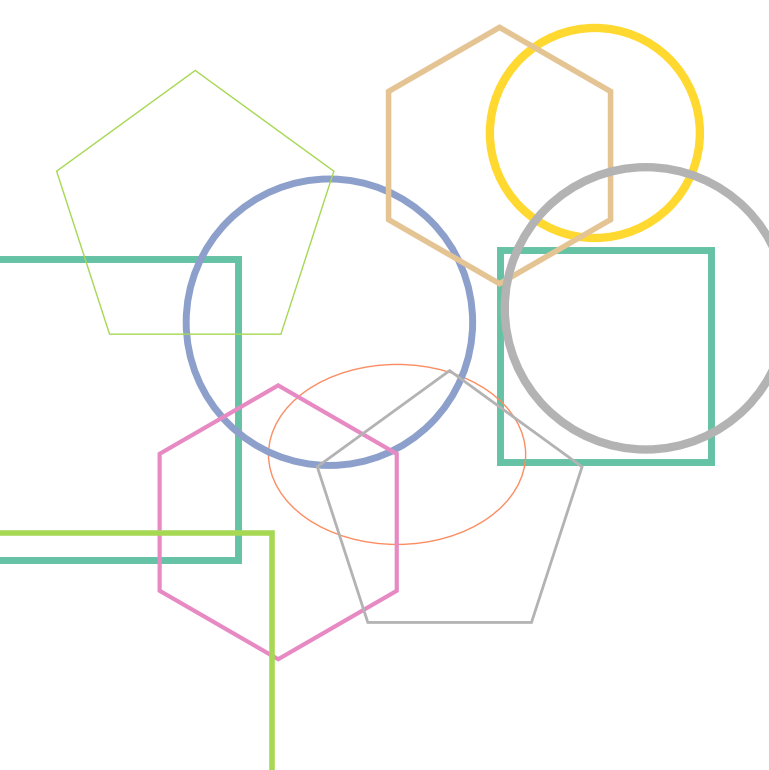[{"shape": "square", "thickness": 2.5, "radius": 0.69, "center": [0.786, 0.537]}, {"shape": "square", "thickness": 2.5, "radius": 0.98, "center": [0.114, 0.468]}, {"shape": "oval", "thickness": 0.5, "radius": 0.83, "center": [0.516, 0.41]}, {"shape": "circle", "thickness": 2.5, "radius": 0.93, "center": [0.428, 0.582]}, {"shape": "hexagon", "thickness": 1.5, "radius": 0.89, "center": [0.361, 0.322]}, {"shape": "square", "thickness": 2, "radius": 1.0, "center": [0.154, 0.108]}, {"shape": "pentagon", "thickness": 0.5, "radius": 0.95, "center": [0.254, 0.719]}, {"shape": "circle", "thickness": 3, "radius": 0.68, "center": [0.773, 0.827]}, {"shape": "hexagon", "thickness": 2, "radius": 0.83, "center": [0.649, 0.798]}, {"shape": "pentagon", "thickness": 1, "radius": 0.9, "center": [0.584, 0.338]}, {"shape": "circle", "thickness": 3, "radius": 0.92, "center": [0.839, 0.6]}]